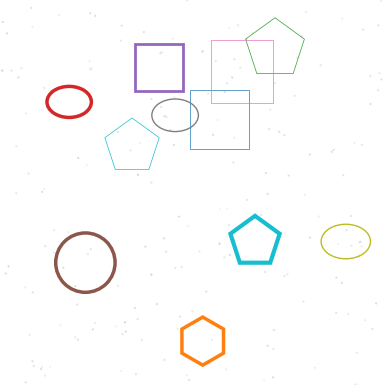[{"shape": "square", "thickness": 0.5, "radius": 0.38, "center": [0.571, 0.689]}, {"shape": "hexagon", "thickness": 2.5, "radius": 0.31, "center": [0.527, 0.114]}, {"shape": "pentagon", "thickness": 0.5, "radius": 0.4, "center": [0.714, 0.874]}, {"shape": "oval", "thickness": 2.5, "radius": 0.29, "center": [0.18, 0.735]}, {"shape": "square", "thickness": 2, "radius": 0.31, "center": [0.413, 0.824]}, {"shape": "circle", "thickness": 2.5, "radius": 0.39, "center": [0.222, 0.318]}, {"shape": "square", "thickness": 0.5, "radius": 0.4, "center": [0.629, 0.814]}, {"shape": "oval", "thickness": 1, "radius": 0.3, "center": [0.455, 0.701]}, {"shape": "oval", "thickness": 1, "radius": 0.32, "center": [0.898, 0.373]}, {"shape": "pentagon", "thickness": 0.5, "radius": 0.37, "center": [0.343, 0.619]}, {"shape": "pentagon", "thickness": 3, "radius": 0.34, "center": [0.662, 0.372]}]